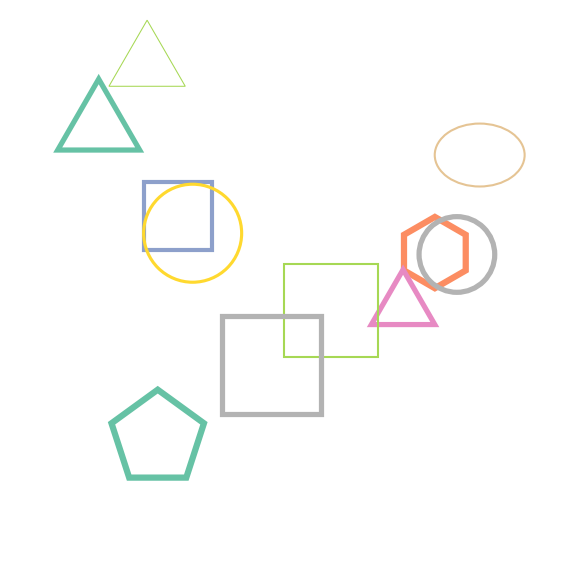[{"shape": "triangle", "thickness": 2.5, "radius": 0.41, "center": [0.171, 0.78]}, {"shape": "pentagon", "thickness": 3, "radius": 0.42, "center": [0.273, 0.24]}, {"shape": "hexagon", "thickness": 3, "radius": 0.31, "center": [0.753, 0.562]}, {"shape": "square", "thickness": 2, "radius": 0.3, "center": [0.308, 0.625]}, {"shape": "triangle", "thickness": 2.5, "radius": 0.32, "center": [0.698, 0.469]}, {"shape": "square", "thickness": 1, "radius": 0.4, "center": [0.573, 0.461]}, {"shape": "triangle", "thickness": 0.5, "radius": 0.38, "center": [0.255, 0.888]}, {"shape": "circle", "thickness": 1.5, "radius": 0.42, "center": [0.334, 0.595]}, {"shape": "oval", "thickness": 1, "radius": 0.39, "center": [0.831, 0.731]}, {"shape": "circle", "thickness": 2.5, "radius": 0.33, "center": [0.791, 0.558]}, {"shape": "square", "thickness": 2.5, "radius": 0.43, "center": [0.47, 0.367]}]